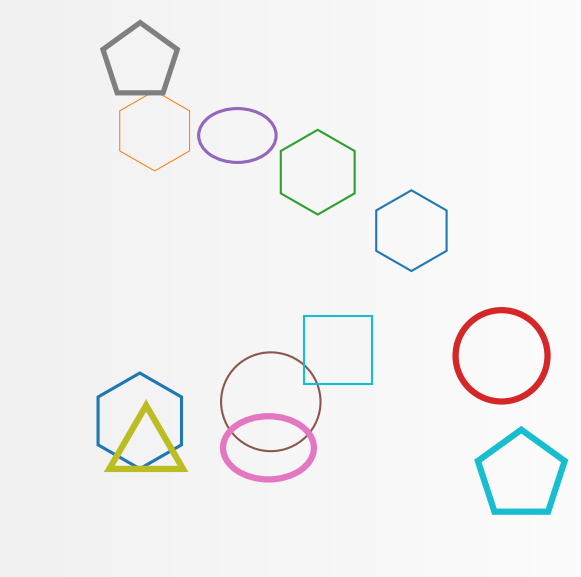[{"shape": "hexagon", "thickness": 1, "radius": 0.35, "center": [0.708, 0.6]}, {"shape": "hexagon", "thickness": 1.5, "radius": 0.41, "center": [0.24, 0.27]}, {"shape": "hexagon", "thickness": 0.5, "radius": 0.35, "center": [0.266, 0.773]}, {"shape": "hexagon", "thickness": 1, "radius": 0.37, "center": [0.547, 0.701]}, {"shape": "circle", "thickness": 3, "radius": 0.4, "center": [0.863, 0.383]}, {"shape": "oval", "thickness": 1.5, "radius": 0.33, "center": [0.408, 0.765]}, {"shape": "circle", "thickness": 1, "radius": 0.43, "center": [0.466, 0.303]}, {"shape": "oval", "thickness": 3, "radius": 0.39, "center": [0.462, 0.224]}, {"shape": "pentagon", "thickness": 2.5, "radius": 0.34, "center": [0.241, 0.893]}, {"shape": "triangle", "thickness": 3, "radius": 0.37, "center": [0.251, 0.224]}, {"shape": "pentagon", "thickness": 3, "radius": 0.39, "center": [0.897, 0.177]}, {"shape": "square", "thickness": 1, "radius": 0.29, "center": [0.581, 0.393]}]